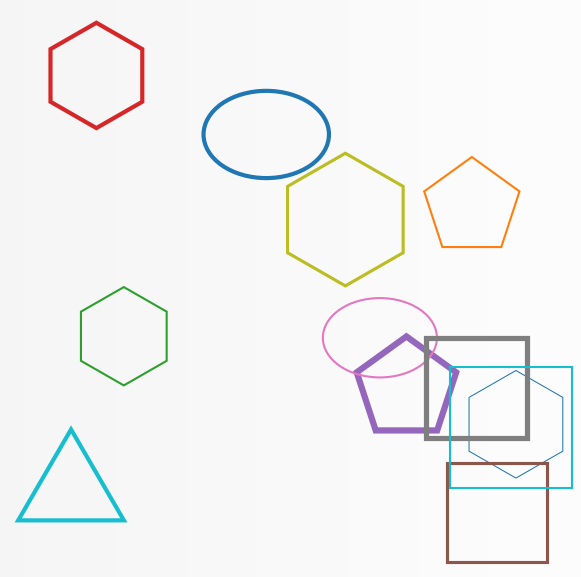[{"shape": "hexagon", "thickness": 0.5, "radius": 0.47, "center": [0.888, 0.264]}, {"shape": "oval", "thickness": 2, "radius": 0.54, "center": [0.458, 0.766]}, {"shape": "pentagon", "thickness": 1, "radius": 0.43, "center": [0.812, 0.641]}, {"shape": "hexagon", "thickness": 1, "radius": 0.43, "center": [0.213, 0.417]}, {"shape": "hexagon", "thickness": 2, "radius": 0.46, "center": [0.166, 0.869]}, {"shape": "pentagon", "thickness": 3, "radius": 0.45, "center": [0.699, 0.327]}, {"shape": "square", "thickness": 1.5, "radius": 0.43, "center": [0.855, 0.112]}, {"shape": "oval", "thickness": 1, "radius": 0.49, "center": [0.654, 0.414]}, {"shape": "square", "thickness": 2.5, "radius": 0.43, "center": [0.82, 0.328]}, {"shape": "hexagon", "thickness": 1.5, "radius": 0.57, "center": [0.594, 0.619]}, {"shape": "square", "thickness": 1, "radius": 0.52, "center": [0.879, 0.259]}, {"shape": "triangle", "thickness": 2, "radius": 0.52, "center": [0.122, 0.151]}]